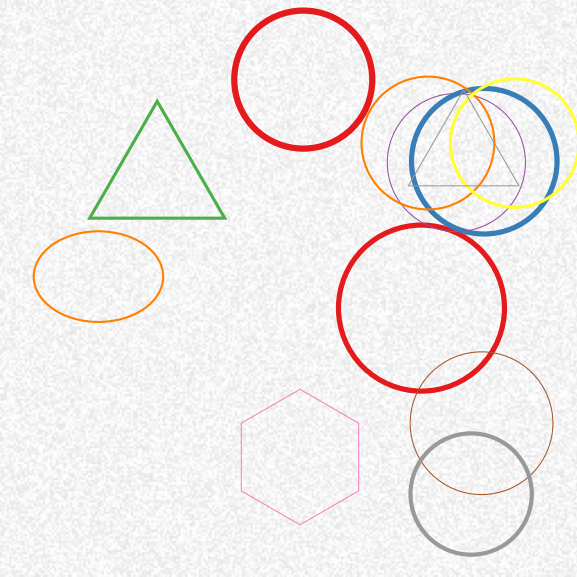[{"shape": "circle", "thickness": 2.5, "radius": 0.72, "center": [0.73, 0.466]}, {"shape": "circle", "thickness": 3, "radius": 0.6, "center": [0.525, 0.861]}, {"shape": "circle", "thickness": 2.5, "radius": 0.63, "center": [0.839, 0.72]}, {"shape": "triangle", "thickness": 1.5, "radius": 0.67, "center": [0.272, 0.689]}, {"shape": "circle", "thickness": 0.5, "radius": 0.6, "center": [0.79, 0.718]}, {"shape": "circle", "thickness": 1, "radius": 0.57, "center": [0.741, 0.751]}, {"shape": "oval", "thickness": 1, "radius": 0.56, "center": [0.171, 0.52]}, {"shape": "circle", "thickness": 1.5, "radius": 0.56, "center": [0.891, 0.751]}, {"shape": "circle", "thickness": 0.5, "radius": 0.62, "center": [0.834, 0.266]}, {"shape": "hexagon", "thickness": 0.5, "radius": 0.59, "center": [0.519, 0.208]}, {"shape": "circle", "thickness": 2, "radius": 0.53, "center": [0.816, 0.144]}, {"shape": "triangle", "thickness": 0.5, "radius": 0.55, "center": [0.803, 0.733]}]